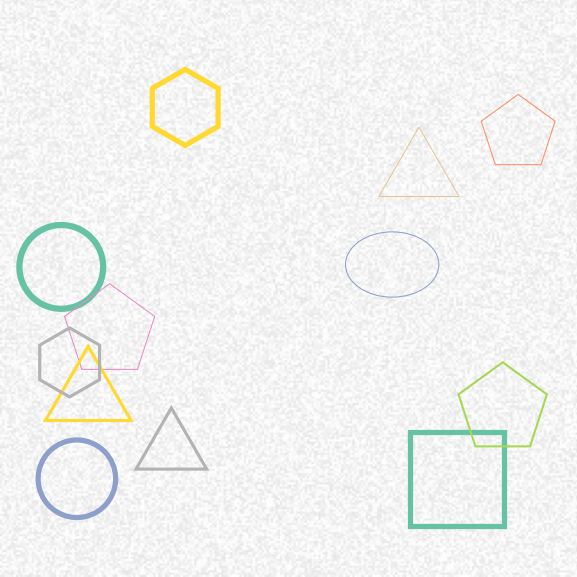[{"shape": "square", "thickness": 2.5, "radius": 0.41, "center": [0.791, 0.169]}, {"shape": "circle", "thickness": 3, "radius": 0.36, "center": [0.106, 0.537]}, {"shape": "pentagon", "thickness": 0.5, "radius": 0.34, "center": [0.897, 0.768]}, {"shape": "circle", "thickness": 2.5, "radius": 0.34, "center": [0.133, 0.17]}, {"shape": "oval", "thickness": 0.5, "radius": 0.4, "center": [0.679, 0.541]}, {"shape": "pentagon", "thickness": 0.5, "radius": 0.41, "center": [0.19, 0.426]}, {"shape": "pentagon", "thickness": 1, "radius": 0.4, "center": [0.87, 0.291]}, {"shape": "triangle", "thickness": 1.5, "radius": 0.43, "center": [0.153, 0.314]}, {"shape": "hexagon", "thickness": 2.5, "radius": 0.33, "center": [0.321, 0.813]}, {"shape": "triangle", "thickness": 0.5, "radius": 0.4, "center": [0.725, 0.699]}, {"shape": "hexagon", "thickness": 1.5, "radius": 0.3, "center": [0.121, 0.372]}, {"shape": "triangle", "thickness": 1.5, "radius": 0.35, "center": [0.297, 0.222]}]